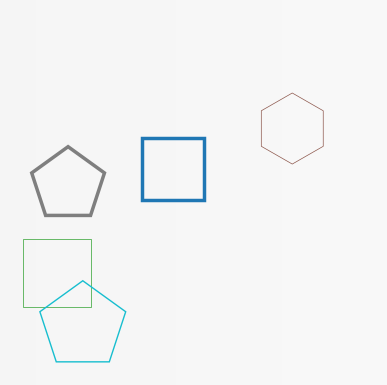[{"shape": "square", "thickness": 2.5, "radius": 0.4, "center": [0.447, 0.56]}, {"shape": "square", "thickness": 0.5, "radius": 0.44, "center": [0.147, 0.29]}, {"shape": "hexagon", "thickness": 0.5, "radius": 0.46, "center": [0.754, 0.666]}, {"shape": "pentagon", "thickness": 2.5, "radius": 0.49, "center": [0.176, 0.52]}, {"shape": "pentagon", "thickness": 1, "radius": 0.58, "center": [0.214, 0.154]}]